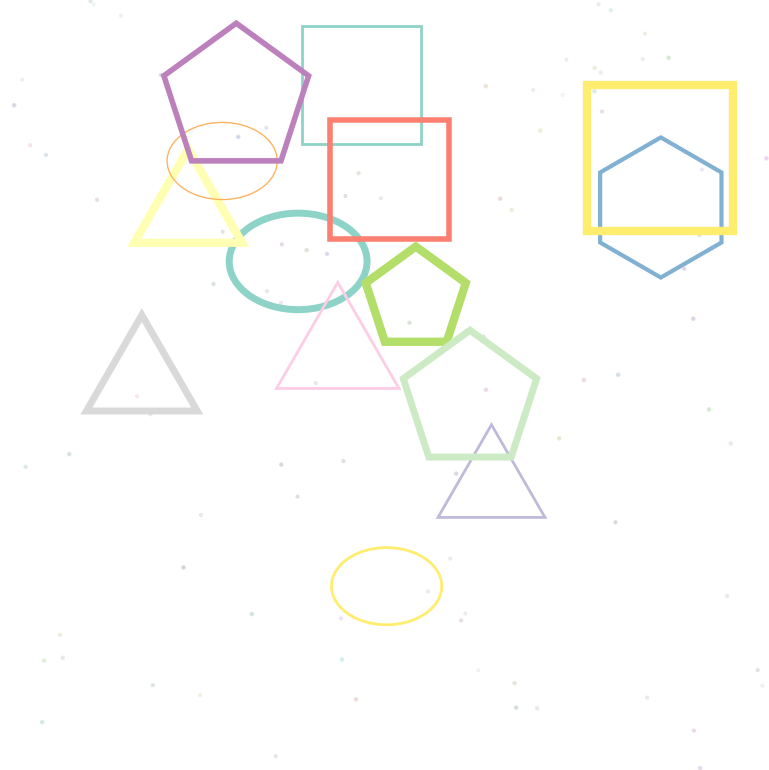[{"shape": "square", "thickness": 1, "radius": 0.39, "center": [0.47, 0.89]}, {"shape": "oval", "thickness": 2.5, "radius": 0.45, "center": [0.387, 0.66]}, {"shape": "triangle", "thickness": 3, "radius": 0.4, "center": [0.244, 0.725]}, {"shape": "triangle", "thickness": 1, "radius": 0.4, "center": [0.638, 0.368]}, {"shape": "square", "thickness": 2, "radius": 0.39, "center": [0.506, 0.767]}, {"shape": "hexagon", "thickness": 1.5, "radius": 0.45, "center": [0.858, 0.731]}, {"shape": "oval", "thickness": 0.5, "radius": 0.36, "center": [0.289, 0.791]}, {"shape": "pentagon", "thickness": 3, "radius": 0.34, "center": [0.54, 0.611]}, {"shape": "triangle", "thickness": 1, "radius": 0.46, "center": [0.439, 0.541]}, {"shape": "triangle", "thickness": 2.5, "radius": 0.42, "center": [0.184, 0.508]}, {"shape": "pentagon", "thickness": 2, "radius": 0.49, "center": [0.307, 0.871]}, {"shape": "pentagon", "thickness": 2.5, "radius": 0.46, "center": [0.61, 0.48]}, {"shape": "square", "thickness": 3, "radius": 0.47, "center": [0.857, 0.795]}, {"shape": "oval", "thickness": 1, "radius": 0.36, "center": [0.502, 0.239]}]